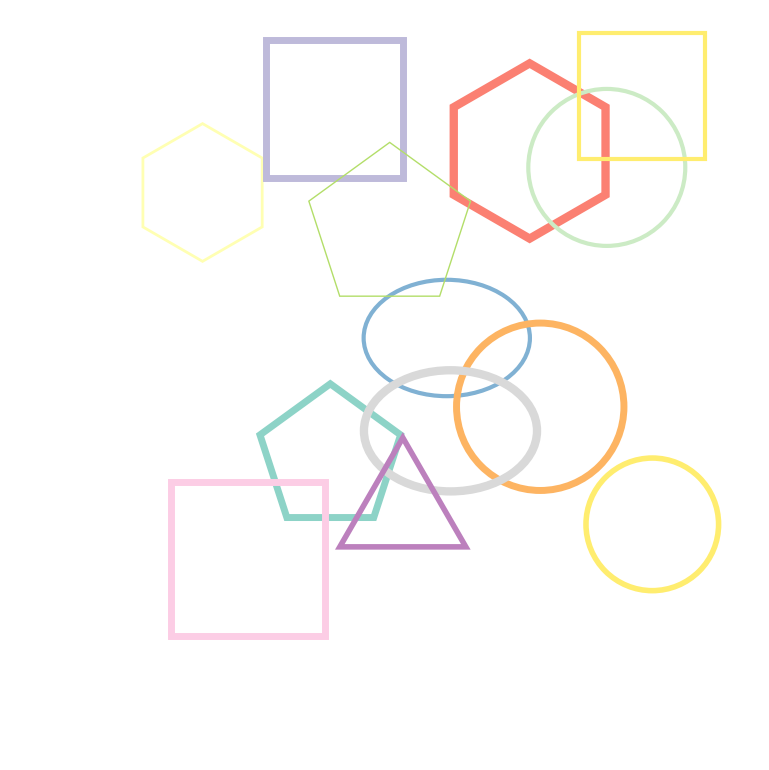[{"shape": "pentagon", "thickness": 2.5, "radius": 0.48, "center": [0.429, 0.406]}, {"shape": "hexagon", "thickness": 1, "radius": 0.45, "center": [0.263, 0.75]}, {"shape": "square", "thickness": 2.5, "radius": 0.45, "center": [0.434, 0.858]}, {"shape": "hexagon", "thickness": 3, "radius": 0.57, "center": [0.688, 0.804]}, {"shape": "oval", "thickness": 1.5, "radius": 0.54, "center": [0.58, 0.561]}, {"shape": "circle", "thickness": 2.5, "radius": 0.54, "center": [0.702, 0.472]}, {"shape": "pentagon", "thickness": 0.5, "radius": 0.55, "center": [0.506, 0.705]}, {"shape": "square", "thickness": 2.5, "radius": 0.5, "center": [0.323, 0.274]}, {"shape": "oval", "thickness": 3, "radius": 0.56, "center": [0.585, 0.44]}, {"shape": "triangle", "thickness": 2, "radius": 0.47, "center": [0.523, 0.337]}, {"shape": "circle", "thickness": 1.5, "radius": 0.51, "center": [0.788, 0.783]}, {"shape": "circle", "thickness": 2, "radius": 0.43, "center": [0.847, 0.319]}, {"shape": "square", "thickness": 1.5, "radius": 0.41, "center": [0.834, 0.875]}]